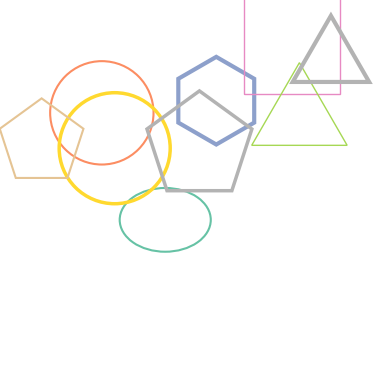[{"shape": "oval", "thickness": 1.5, "radius": 0.59, "center": [0.429, 0.429]}, {"shape": "circle", "thickness": 1.5, "radius": 0.67, "center": [0.265, 0.707]}, {"shape": "hexagon", "thickness": 3, "radius": 0.57, "center": [0.562, 0.738]}, {"shape": "square", "thickness": 1, "radius": 0.63, "center": [0.758, 0.881]}, {"shape": "triangle", "thickness": 1, "radius": 0.72, "center": [0.778, 0.694]}, {"shape": "circle", "thickness": 2.5, "radius": 0.72, "center": [0.298, 0.615]}, {"shape": "pentagon", "thickness": 1.5, "radius": 0.57, "center": [0.108, 0.63]}, {"shape": "pentagon", "thickness": 2.5, "radius": 0.72, "center": [0.518, 0.621]}, {"shape": "triangle", "thickness": 3, "radius": 0.57, "center": [0.86, 0.844]}]